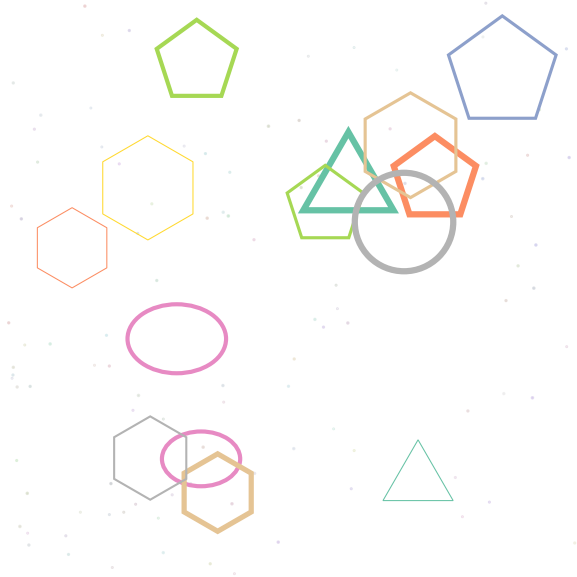[{"shape": "triangle", "thickness": 3, "radius": 0.45, "center": [0.603, 0.68]}, {"shape": "triangle", "thickness": 0.5, "radius": 0.35, "center": [0.724, 0.167]}, {"shape": "hexagon", "thickness": 0.5, "radius": 0.35, "center": [0.125, 0.57]}, {"shape": "pentagon", "thickness": 3, "radius": 0.37, "center": [0.753, 0.689]}, {"shape": "pentagon", "thickness": 1.5, "radius": 0.49, "center": [0.87, 0.874]}, {"shape": "oval", "thickness": 2, "radius": 0.34, "center": [0.348, 0.205]}, {"shape": "oval", "thickness": 2, "radius": 0.43, "center": [0.306, 0.413]}, {"shape": "pentagon", "thickness": 2, "radius": 0.36, "center": [0.341, 0.892]}, {"shape": "pentagon", "thickness": 1.5, "radius": 0.35, "center": [0.563, 0.644]}, {"shape": "hexagon", "thickness": 0.5, "radius": 0.45, "center": [0.256, 0.674]}, {"shape": "hexagon", "thickness": 1.5, "radius": 0.45, "center": [0.711, 0.748]}, {"shape": "hexagon", "thickness": 2.5, "radius": 0.34, "center": [0.377, 0.146]}, {"shape": "hexagon", "thickness": 1, "radius": 0.36, "center": [0.26, 0.206]}, {"shape": "circle", "thickness": 3, "radius": 0.43, "center": [0.7, 0.615]}]